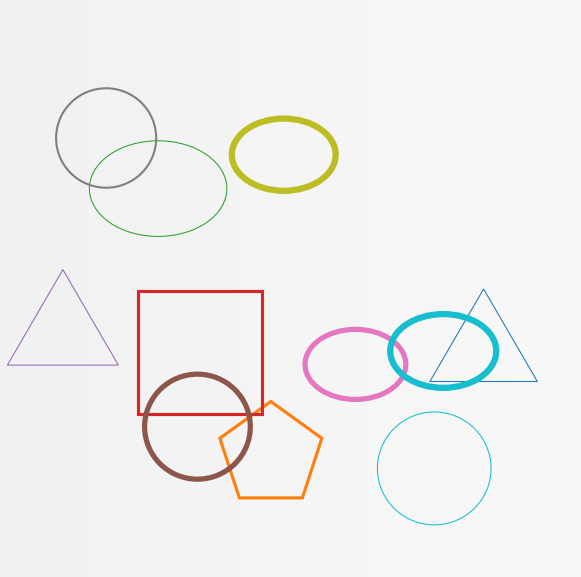[{"shape": "triangle", "thickness": 0.5, "radius": 0.53, "center": [0.832, 0.392]}, {"shape": "pentagon", "thickness": 1.5, "radius": 0.46, "center": [0.466, 0.212]}, {"shape": "oval", "thickness": 0.5, "radius": 0.59, "center": [0.272, 0.673]}, {"shape": "square", "thickness": 1.5, "radius": 0.53, "center": [0.344, 0.389]}, {"shape": "triangle", "thickness": 0.5, "radius": 0.55, "center": [0.108, 0.422]}, {"shape": "circle", "thickness": 2.5, "radius": 0.45, "center": [0.34, 0.26]}, {"shape": "oval", "thickness": 2.5, "radius": 0.43, "center": [0.611, 0.368]}, {"shape": "circle", "thickness": 1, "radius": 0.43, "center": [0.183, 0.76]}, {"shape": "oval", "thickness": 3, "radius": 0.45, "center": [0.488, 0.731]}, {"shape": "oval", "thickness": 3, "radius": 0.46, "center": [0.763, 0.391]}, {"shape": "circle", "thickness": 0.5, "radius": 0.49, "center": [0.747, 0.188]}]